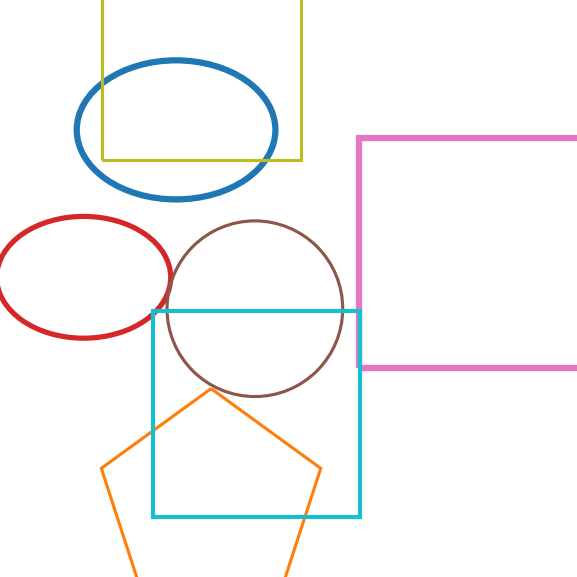[{"shape": "oval", "thickness": 3, "radius": 0.86, "center": [0.305, 0.774]}, {"shape": "pentagon", "thickness": 1.5, "radius": 1.0, "center": [0.365, 0.126]}, {"shape": "oval", "thickness": 2.5, "radius": 0.75, "center": [0.145, 0.519]}, {"shape": "circle", "thickness": 1.5, "radius": 0.76, "center": [0.441, 0.465]}, {"shape": "square", "thickness": 3, "radius": 1.0, "center": [0.822, 0.561]}, {"shape": "square", "thickness": 1.5, "radius": 0.86, "center": [0.349, 0.894]}, {"shape": "square", "thickness": 2, "radius": 0.89, "center": [0.444, 0.282]}]